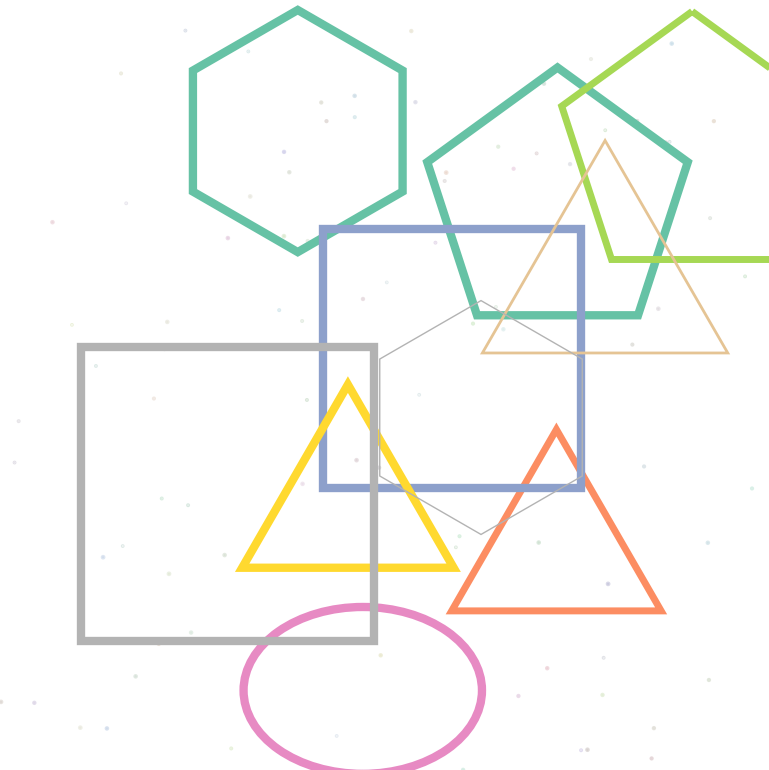[{"shape": "pentagon", "thickness": 3, "radius": 0.89, "center": [0.724, 0.734]}, {"shape": "hexagon", "thickness": 3, "radius": 0.79, "center": [0.387, 0.83]}, {"shape": "triangle", "thickness": 2.5, "radius": 0.79, "center": [0.723, 0.285]}, {"shape": "square", "thickness": 3, "radius": 0.84, "center": [0.587, 0.535]}, {"shape": "oval", "thickness": 3, "radius": 0.77, "center": [0.471, 0.103]}, {"shape": "pentagon", "thickness": 2.5, "radius": 0.89, "center": [0.899, 0.807]}, {"shape": "triangle", "thickness": 3, "radius": 0.79, "center": [0.452, 0.342]}, {"shape": "triangle", "thickness": 1, "radius": 0.92, "center": [0.786, 0.634]}, {"shape": "hexagon", "thickness": 0.5, "radius": 0.76, "center": [0.625, 0.458]}, {"shape": "square", "thickness": 3, "radius": 0.95, "center": [0.295, 0.359]}]